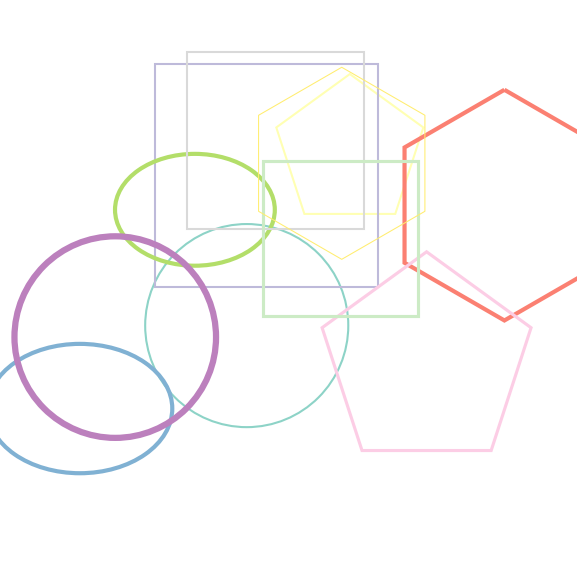[{"shape": "circle", "thickness": 1, "radius": 0.88, "center": [0.427, 0.435]}, {"shape": "pentagon", "thickness": 1, "radius": 0.67, "center": [0.606, 0.737]}, {"shape": "square", "thickness": 1, "radius": 0.96, "center": [0.461, 0.695]}, {"shape": "hexagon", "thickness": 2, "radius": 1.0, "center": [0.873, 0.644]}, {"shape": "oval", "thickness": 2, "radius": 0.8, "center": [0.138, 0.292]}, {"shape": "oval", "thickness": 2, "radius": 0.69, "center": [0.338, 0.636]}, {"shape": "pentagon", "thickness": 1.5, "radius": 0.95, "center": [0.739, 0.373]}, {"shape": "square", "thickness": 1, "radius": 0.77, "center": [0.477, 0.756]}, {"shape": "circle", "thickness": 3, "radius": 0.87, "center": [0.2, 0.415]}, {"shape": "square", "thickness": 1.5, "radius": 0.67, "center": [0.589, 0.586]}, {"shape": "hexagon", "thickness": 0.5, "radius": 0.83, "center": [0.592, 0.716]}]